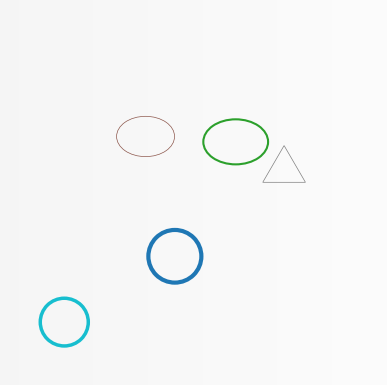[{"shape": "circle", "thickness": 3, "radius": 0.34, "center": [0.451, 0.334]}, {"shape": "oval", "thickness": 1.5, "radius": 0.42, "center": [0.608, 0.632]}, {"shape": "oval", "thickness": 0.5, "radius": 0.37, "center": [0.376, 0.646]}, {"shape": "triangle", "thickness": 0.5, "radius": 0.32, "center": [0.733, 0.558]}, {"shape": "circle", "thickness": 2.5, "radius": 0.31, "center": [0.166, 0.163]}]